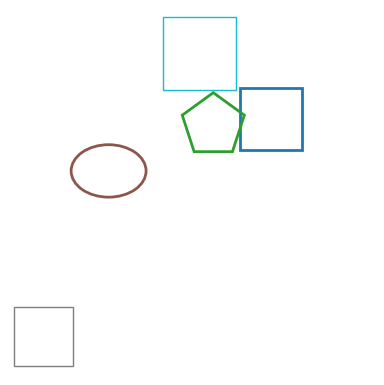[{"shape": "square", "thickness": 2, "radius": 0.41, "center": [0.704, 0.691]}, {"shape": "pentagon", "thickness": 2, "radius": 0.42, "center": [0.554, 0.675]}, {"shape": "oval", "thickness": 2, "radius": 0.49, "center": [0.282, 0.556]}, {"shape": "square", "thickness": 1, "radius": 0.39, "center": [0.113, 0.126]}, {"shape": "square", "thickness": 1, "radius": 0.47, "center": [0.517, 0.86]}]